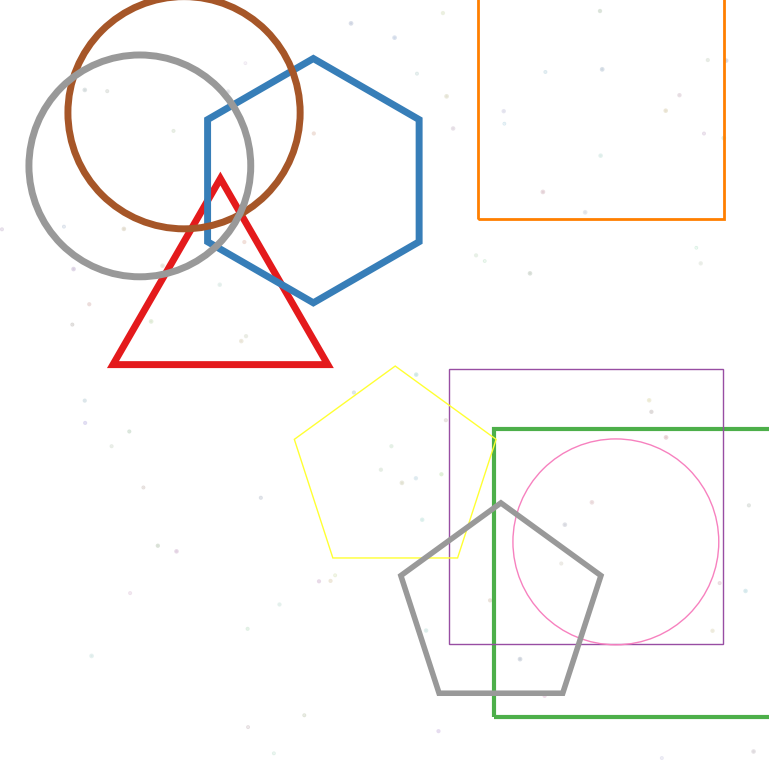[{"shape": "triangle", "thickness": 2.5, "radius": 0.81, "center": [0.286, 0.607]}, {"shape": "hexagon", "thickness": 2.5, "radius": 0.79, "center": [0.407, 0.765]}, {"shape": "square", "thickness": 1.5, "radius": 0.93, "center": [0.828, 0.256]}, {"shape": "square", "thickness": 0.5, "radius": 0.89, "center": [0.761, 0.342]}, {"shape": "square", "thickness": 1, "radius": 0.8, "center": [0.78, 0.875]}, {"shape": "pentagon", "thickness": 0.5, "radius": 0.69, "center": [0.513, 0.387]}, {"shape": "circle", "thickness": 2.5, "radius": 0.75, "center": [0.239, 0.854]}, {"shape": "circle", "thickness": 0.5, "radius": 0.67, "center": [0.8, 0.296]}, {"shape": "pentagon", "thickness": 2, "radius": 0.68, "center": [0.651, 0.21]}, {"shape": "circle", "thickness": 2.5, "radius": 0.72, "center": [0.182, 0.785]}]